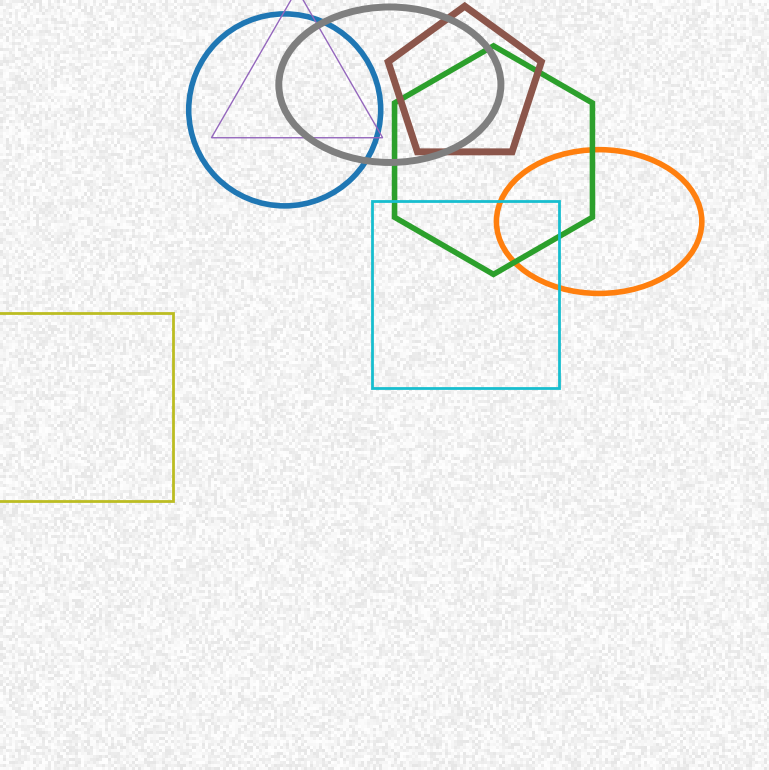[{"shape": "circle", "thickness": 2, "radius": 0.62, "center": [0.37, 0.857]}, {"shape": "oval", "thickness": 2, "radius": 0.67, "center": [0.778, 0.712]}, {"shape": "hexagon", "thickness": 2, "radius": 0.74, "center": [0.641, 0.792]}, {"shape": "triangle", "thickness": 0.5, "radius": 0.64, "center": [0.386, 0.885]}, {"shape": "pentagon", "thickness": 2.5, "radius": 0.52, "center": [0.604, 0.887]}, {"shape": "oval", "thickness": 2.5, "radius": 0.72, "center": [0.506, 0.89]}, {"shape": "square", "thickness": 1, "radius": 0.61, "center": [0.103, 0.472]}, {"shape": "square", "thickness": 1, "radius": 0.61, "center": [0.605, 0.618]}]